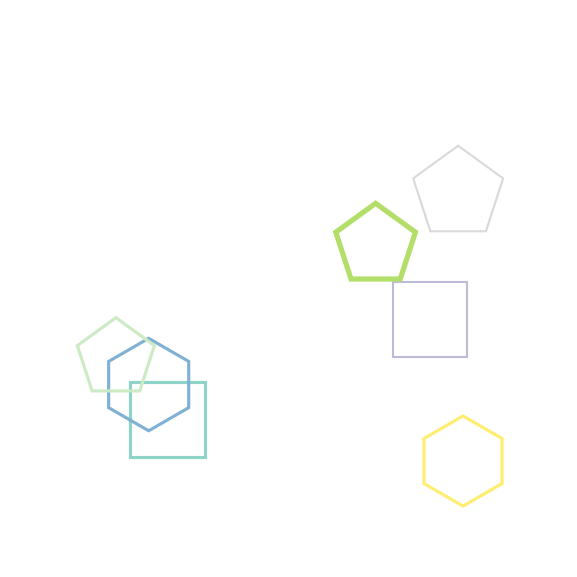[{"shape": "square", "thickness": 1.5, "radius": 0.32, "center": [0.29, 0.273]}, {"shape": "square", "thickness": 1, "radius": 0.32, "center": [0.745, 0.446]}, {"shape": "hexagon", "thickness": 1.5, "radius": 0.4, "center": [0.257, 0.333]}, {"shape": "pentagon", "thickness": 2.5, "radius": 0.36, "center": [0.65, 0.575]}, {"shape": "pentagon", "thickness": 1, "radius": 0.41, "center": [0.793, 0.665]}, {"shape": "pentagon", "thickness": 1.5, "radius": 0.35, "center": [0.201, 0.379]}, {"shape": "hexagon", "thickness": 1.5, "radius": 0.39, "center": [0.802, 0.201]}]